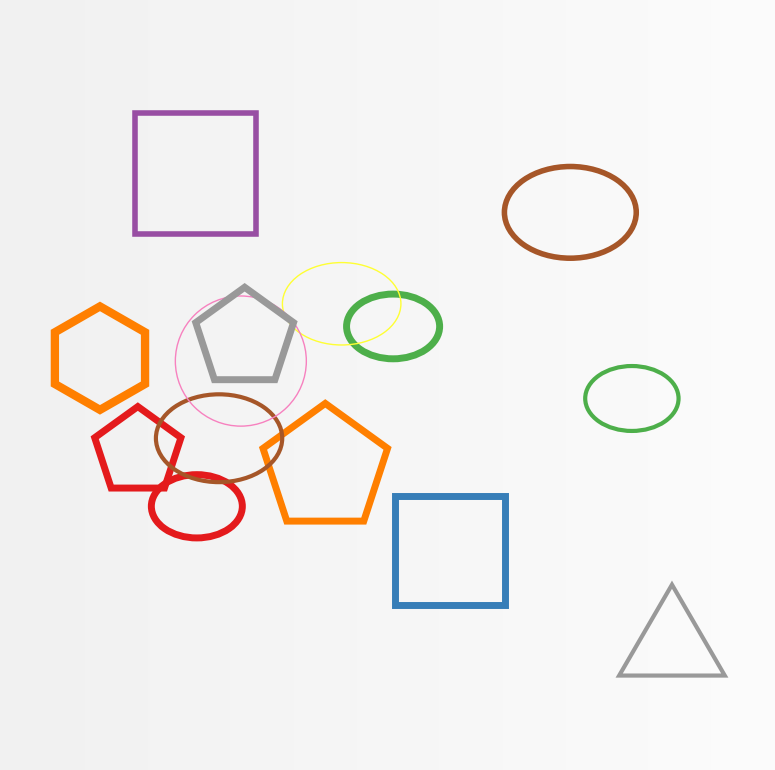[{"shape": "oval", "thickness": 2.5, "radius": 0.29, "center": [0.254, 0.342]}, {"shape": "pentagon", "thickness": 2.5, "radius": 0.29, "center": [0.178, 0.413]}, {"shape": "square", "thickness": 2.5, "radius": 0.35, "center": [0.581, 0.285]}, {"shape": "oval", "thickness": 2.5, "radius": 0.3, "center": [0.507, 0.576]}, {"shape": "oval", "thickness": 1.5, "radius": 0.3, "center": [0.815, 0.482]}, {"shape": "square", "thickness": 2, "radius": 0.39, "center": [0.252, 0.775]}, {"shape": "hexagon", "thickness": 3, "radius": 0.34, "center": [0.129, 0.535]}, {"shape": "pentagon", "thickness": 2.5, "radius": 0.42, "center": [0.42, 0.392]}, {"shape": "oval", "thickness": 0.5, "radius": 0.38, "center": [0.441, 0.605]}, {"shape": "oval", "thickness": 1.5, "radius": 0.41, "center": [0.283, 0.431]}, {"shape": "oval", "thickness": 2, "radius": 0.43, "center": [0.736, 0.724]}, {"shape": "circle", "thickness": 0.5, "radius": 0.42, "center": [0.311, 0.531]}, {"shape": "pentagon", "thickness": 2.5, "radius": 0.33, "center": [0.316, 0.561]}, {"shape": "triangle", "thickness": 1.5, "radius": 0.39, "center": [0.867, 0.162]}]